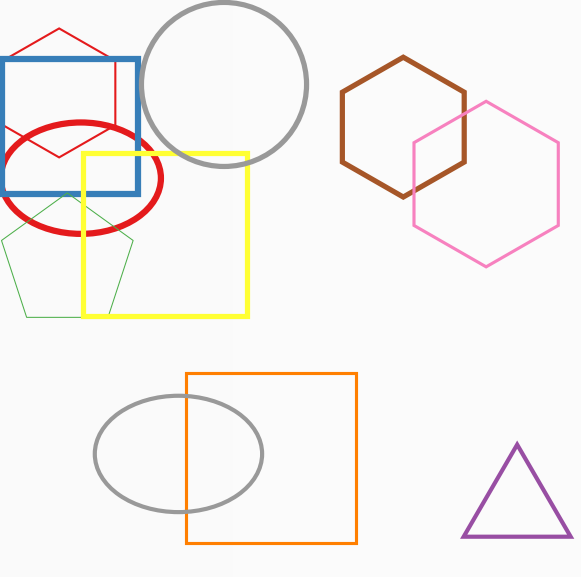[{"shape": "oval", "thickness": 3, "radius": 0.69, "center": [0.139, 0.691]}, {"shape": "hexagon", "thickness": 1, "radius": 0.56, "center": [0.102, 0.838]}, {"shape": "square", "thickness": 3, "radius": 0.58, "center": [0.121, 0.78]}, {"shape": "pentagon", "thickness": 0.5, "radius": 0.6, "center": [0.116, 0.546]}, {"shape": "triangle", "thickness": 2, "radius": 0.53, "center": [0.89, 0.123]}, {"shape": "square", "thickness": 1.5, "radius": 0.73, "center": [0.466, 0.206]}, {"shape": "square", "thickness": 2.5, "radius": 0.71, "center": [0.284, 0.593]}, {"shape": "hexagon", "thickness": 2.5, "radius": 0.61, "center": [0.694, 0.779]}, {"shape": "hexagon", "thickness": 1.5, "radius": 0.72, "center": [0.836, 0.68]}, {"shape": "oval", "thickness": 2, "radius": 0.72, "center": [0.307, 0.213]}, {"shape": "circle", "thickness": 2.5, "radius": 0.71, "center": [0.385, 0.853]}]